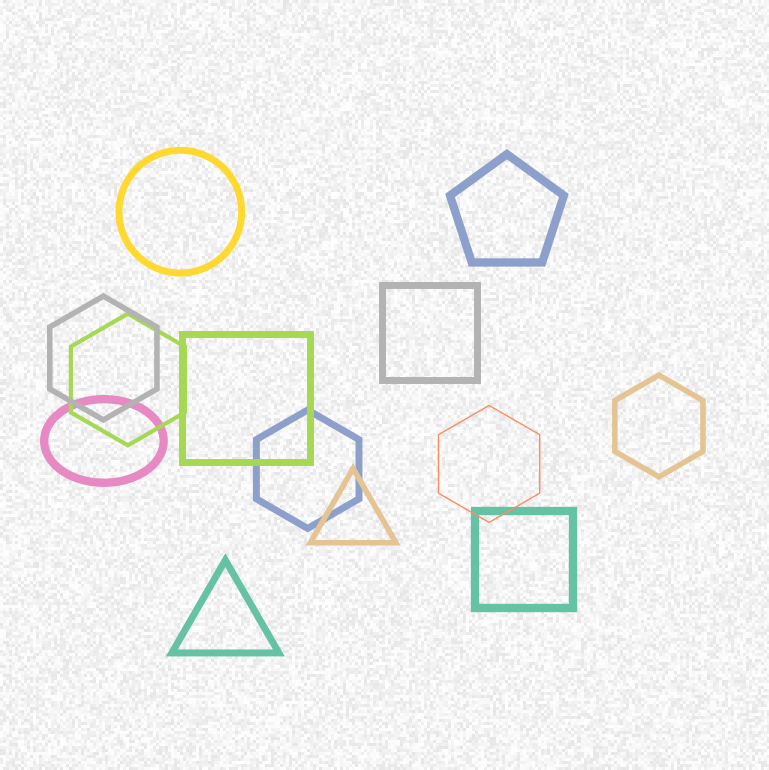[{"shape": "square", "thickness": 3, "radius": 0.32, "center": [0.681, 0.273]}, {"shape": "triangle", "thickness": 2.5, "radius": 0.4, "center": [0.293, 0.192]}, {"shape": "hexagon", "thickness": 0.5, "radius": 0.38, "center": [0.635, 0.397]}, {"shape": "pentagon", "thickness": 3, "radius": 0.39, "center": [0.658, 0.722]}, {"shape": "hexagon", "thickness": 2.5, "radius": 0.38, "center": [0.4, 0.391]}, {"shape": "oval", "thickness": 3, "radius": 0.39, "center": [0.135, 0.427]}, {"shape": "hexagon", "thickness": 1.5, "radius": 0.43, "center": [0.166, 0.507]}, {"shape": "square", "thickness": 2.5, "radius": 0.41, "center": [0.32, 0.483]}, {"shape": "circle", "thickness": 2.5, "radius": 0.4, "center": [0.234, 0.725]}, {"shape": "triangle", "thickness": 2, "radius": 0.32, "center": [0.459, 0.327]}, {"shape": "hexagon", "thickness": 2, "radius": 0.33, "center": [0.856, 0.447]}, {"shape": "hexagon", "thickness": 2, "radius": 0.4, "center": [0.134, 0.535]}, {"shape": "square", "thickness": 2.5, "radius": 0.31, "center": [0.558, 0.568]}]